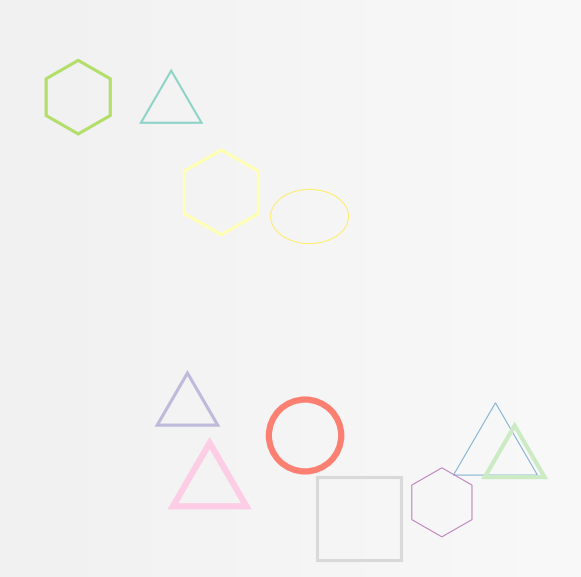[{"shape": "triangle", "thickness": 1, "radius": 0.3, "center": [0.295, 0.817]}, {"shape": "hexagon", "thickness": 1.5, "radius": 0.37, "center": [0.381, 0.666]}, {"shape": "triangle", "thickness": 1.5, "radius": 0.3, "center": [0.323, 0.293]}, {"shape": "circle", "thickness": 3, "radius": 0.31, "center": [0.525, 0.245]}, {"shape": "triangle", "thickness": 0.5, "radius": 0.42, "center": [0.852, 0.218]}, {"shape": "hexagon", "thickness": 1.5, "radius": 0.32, "center": [0.135, 0.831]}, {"shape": "triangle", "thickness": 3, "radius": 0.37, "center": [0.361, 0.159]}, {"shape": "square", "thickness": 1.5, "radius": 0.36, "center": [0.618, 0.101]}, {"shape": "hexagon", "thickness": 0.5, "radius": 0.3, "center": [0.76, 0.129]}, {"shape": "triangle", "thickness": 2, "radius": 0.3, "center": [0.885, 0.203]}, {"shape": "oval", "thickness": 0.5, "radius": 0.34, "center": [0.533, 0.624]}]